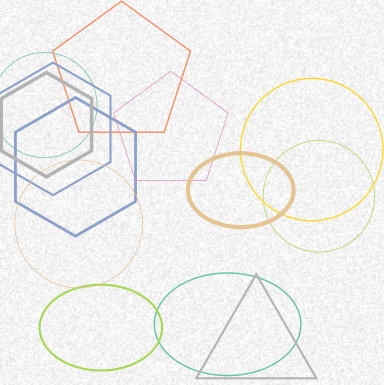[{"shape": "circle", "thickness": 0.5, "radius": 0.68, "center": [0.115, 0.727]}, {"shape": "oval", "thickness": 1, "radius": 0.95, "center": [0.591, 0.158]}, {"shape": "pentagon", "thickness": 1, "radius": 0.94, "center": [0.316, 0.809]}, {"shape": "hexagon", "thickness": 2, "radius": 0.9, "center": [0.196, 0.567]}, {"shape": "hexagon", "thickness": 1.5, "radius": 0.86, "center": [0.138, 0.665]}, {"shape": "pentagon", "thickness": 0.5, "radius": 0.78, "center": [0.444, 0.658]}, {"shape": "circle", "thickness": 0.5, "radius": 0.72, "center": [0.828, 0.49]}, {"shape": "oval", "thickness": 1.5, "radius": 0.8, "center": [0.262, 0.149]}, {"shape": "circle", "thickness": 1, "radius": 0.92, "center": [0.81, 0.611]}, {"shape": "oval", "thickness": 3, "radius": 0.69, "center": [0.625, 0.506]}, {"shape": "circle", "thickness": 0.5, "radius": 0.83, "center": [0.204, 0.418]}, {"shape": "hexagon", "thickness": 2.5, "radius": 0.68, "center": [0.121, 0.676]}, {"shape": "triangle", "thickness": 1.5, "radius": 0.9, "center": [0.666, 0.107]}]